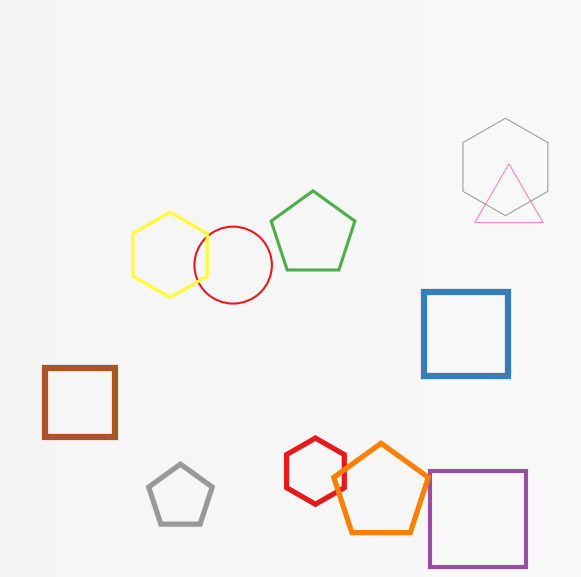[{"shape": "hexagon", "thickness": 2.5, "radius": 0.29, "center": [0.543, 0.183]}, {"shape": "circle", "thickness": 1, "radius": 0.33, "center": [0.401, 0.54]}, {"shape": "square", "thickness": 3, "radius": 0.36, "center": [0.802, 0.42]}, {"shape": "pentagon", "thickness": 1.5, "radius": 0.38, "center": [0.539, 0.593]}, {"shape": "square", "thickness": 2, "radius": 0.41, "center": [0.822, 0.101]}, {"shape": "pentagon", "thickness": 2.5, "radius": 0.43, "center": [0.656, 0.146]}, {"shape": "hexagon", "thickness": 1.5, "radius": 0.37, "center": [0.293, 0.558]}, {"shape": "square", "thickness": 3, "radius": 0.3, "center": [0.137, 0.303]}, {"shape": "triangle", "thickness": 0.5, "radius": 0.34, "center": [0.876, 0.648]}, {"shape": "hexagon", "thickness": 0.5, "radius": 0.42, "center": [0.87, 0.71]}, {"shape": "pentagon", "thickness": 2.5, "radius": 0.29, "center": [0.31, 0.138]}]